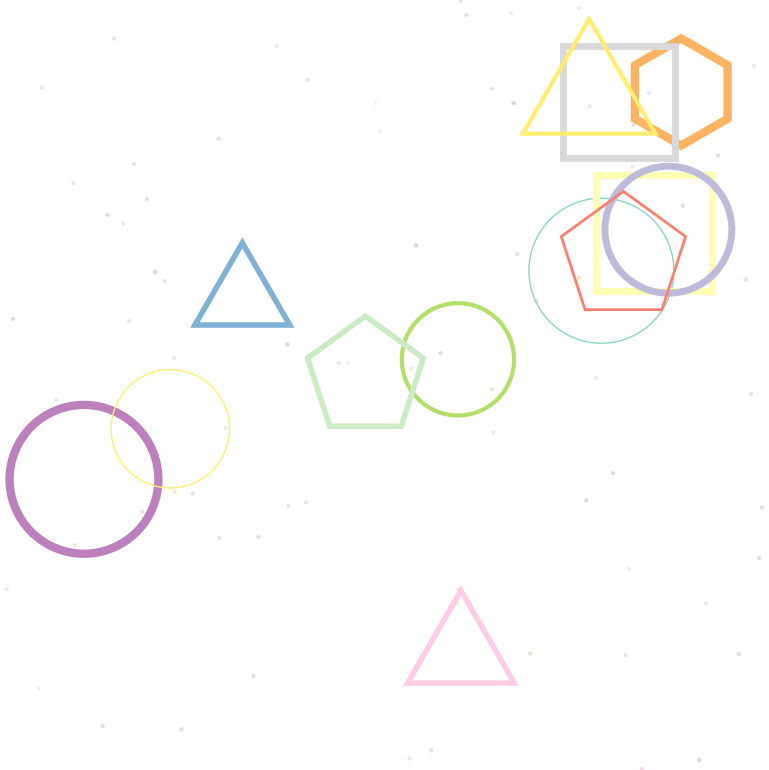[{"shape": "circle", "thickness": 0.5, "radius": 0.47, "center": [0.781, 0.648]}, {"shape": "square", "thickness": 2.5, "radius": 0.38, "center": [0.849, 0.697]}, {"shape": "circle", "thickness": 2.5, "radius": 0.41, "center": [0.868, 0.702]}, {"shape": "pentagon", "thickness": 1, "radius": 0.42, "center": [0.81, 0.667]}, {"shape": "triangle", "thickness": 2, "radius": 0.36, "center": [0.315, 0.613]}, {"shape": "hexagon", "thickness": 3, "radius": 0.35, "center": [0.885, 0.881]}, {"shape": "circle", "thickness": 1.5, "radius": 0.36, "center": [0.595, 0.533]}, {"shape": "triangle", "thickness": 2, "radius": 0.4, "center": [0.599, 0.153]}, {"shape": "square", "thickness": 2.5, "radius": 0.36, "center": [0.803, 0.868]}, {"shape": "circle", "thickness": 3, "radius": 0.48, "center": [0.109, 0.377]}, {"shape": "pentagon", "thickness": 2, "radius": 0.4, "center": [0.475, 0.51]}, {"shape": "circle", "thickness": 0.5, "radius": 0.38, "center": [0.221, 0.443]}, {"shape": "triangle", "thickness": 1.5, "radius": 0.5, "center": [0.765, 0.876]}]